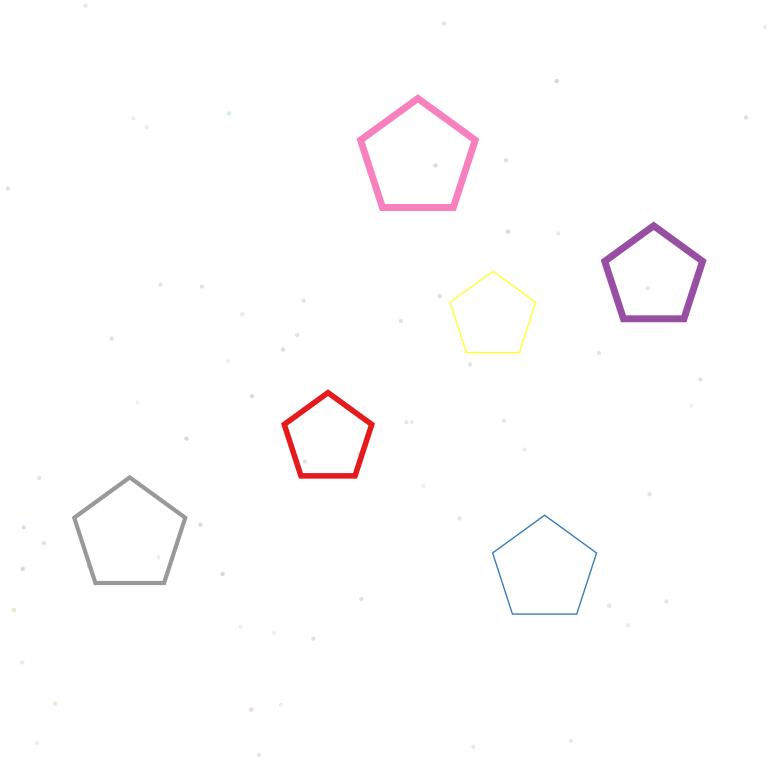[{"shape": "pentagon", "thickness": 2, "radius": 0.3, "center": [0.426, 0.43]}, {"shape": "pentagon", "thickness": 0.5, "radius": 0.35, "center": [0.707, 0.26]}, {"shape": "pentagon", "thickness": 2.5, "radius": 0.33, "center": [0.849, 0.64]}, {"shape": "pentagon", "thickness": 0.5, "radius": 0.29, "center": [0.64, 0.589]}, {"shape": "pentagon", "thickness": 2.5, "radius": 0.39, "center": [0.543, 0.794]}, {"shape": "pentagon", "thickness": 1.5, "radius": 0.38, "center": [0.168, 0.304]}]